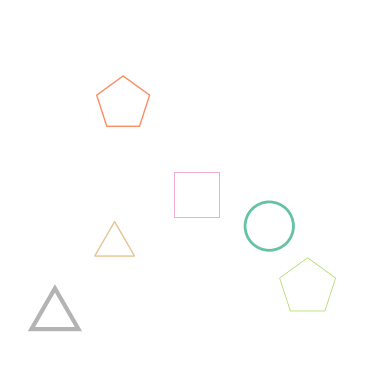[{"shape": "circle", "thickness": 2, "radius": 0.31, "center": [0.699, 0.413]}, {"shape": "pentagon", "thickness": 1, "radius": 0.36, "center": [0.32, 0.73]}, {"shape": "square", "thickness": 0.5, "radius": 0.29, "center": [0.51, 0.495]}, {"shape": "pentagon", "thickness": 0.5, "radius": 0.38, "center": [0.799, 0.254]}, {"shape": "triangle", "thickness": 1, "radius": 0.3, "center": [0.298, 0.365]}, {"shape": "triangle", "thickness": 3, "radius": 0.35, "center": [0.143, 0.18]}]